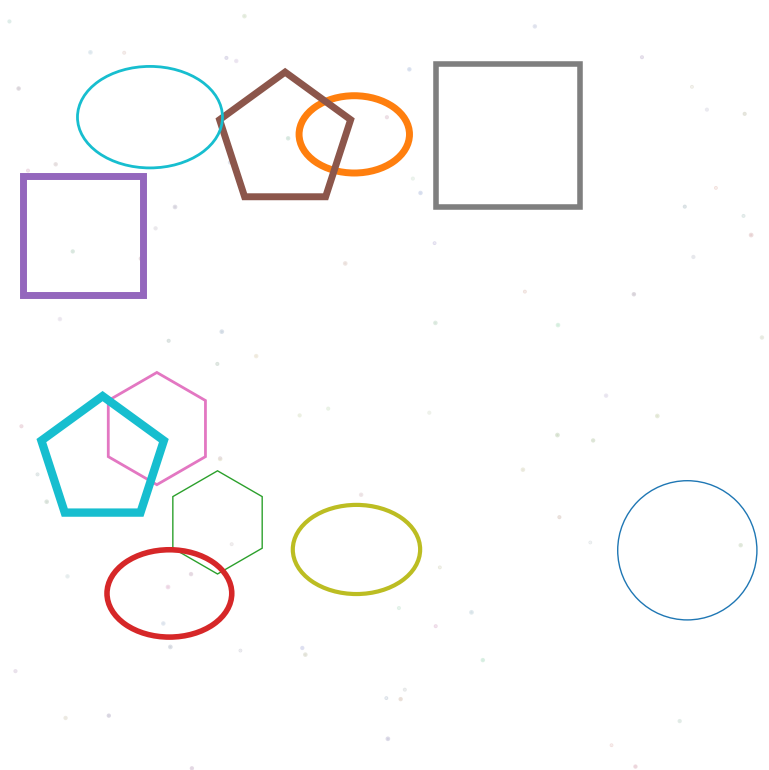[{"shape": "circle", "thickness": 0.5, "radius": 0.45, "center": [0.893, 0.285]}, {"shape": "oval", "thickness": 2.5, "radius": 0.36, "center": [0.46, 0.826]}, {"shape": "hexagon", "thickness": 0.5, "radius": 0.33, "center": [0.282, 0.322]}, {"shape": "oval", "thickness": 2, "radius": 0.41, "center": [0.22, 0.229]}, {"shape": "square", "thickness": 2.5, "radius": 0.39, "center": [0.108, 0.694]}, {"shape": "pentagon", "thickness": 2.5, "radius": 0.45, "center": [0.37, 0.817]}, {"shape": "hexagon", "thickness": 1, "radius": 0.36, "center": [0.204, 0.443]}, {"shape": "square", "thickness": 2, "radius": 0.47, "center": [0.66, 0.824]}, {"shape": "oval", "thickness": 1.5, "radius": 0.41, "center": [0.463, 0.286]}, {"shape": "oval", "thickness": 1, "radius": 0.47, "center": [0.195, 0.848]}, {"shape": "pentagon", "thickness": 3, "radius": 0.42, "center": [0.133, 0.402]}]